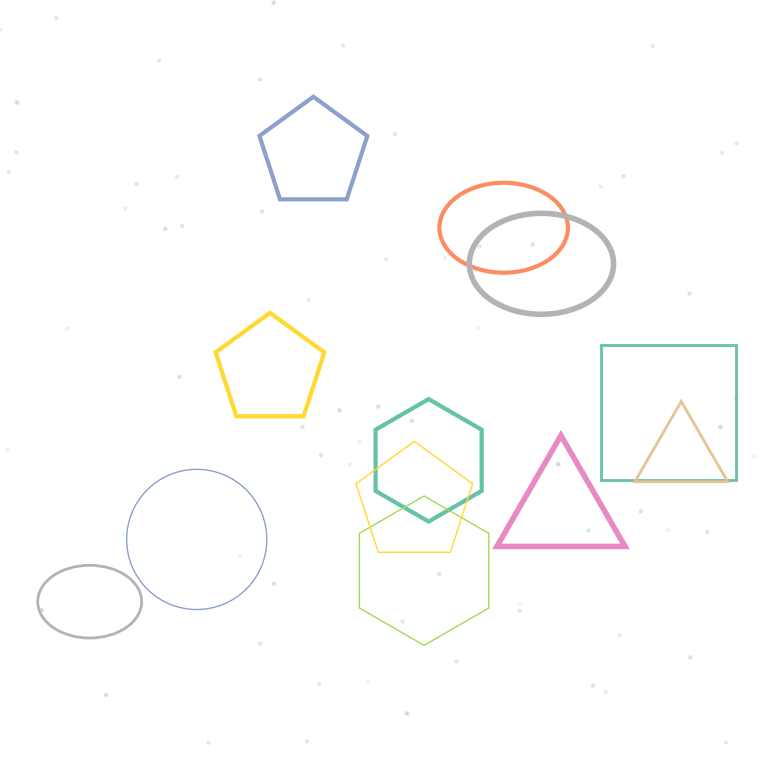[{"shape": "square", "thickness": 1, "radius": 0.44, "center": [0.868, 0.464]}, {"shape": "hexagon", "thickness": 1.5, "radius": 0.4, "center": [0.557, 0.402]}, {"shape": "oval", "thickness": 1.5, "radius": 0.42, "center": [0.654, 0.704]}, {"shape": "circle", "thickness": 0.5, "radius": 0.46, "center": [0.256, 0.299]}, {"shape": "pentagon", "thickness": 1.5, "radius": 0.37, "center": [0.407, 0.801]}, {"shape": "triangle", "thickness": 2, "radius": 0.48, "center": [0.729, 0.338]}, {"shape": "hexagon", "thickness": 0.5, "radius": 0.49, "center": [0.551, 0.259]}, {"shape": "pentagon", "thickness": 0.5, "radius": 0.4, "center": [0.538, 0.347]}, {"shape": "pentagon", "thickness": 1.5, "radius": 0.37, "center": [0.351, 0.519]}, {"shape": "triangle", "thickness": 1, "radius": 0.35, "center": [0.885, 0.409]}, {"shape": "oval", "thickness": 2, "radius": 0.47, "center": [0.703, 0.657]}, {"shape": "oval", "thickness": 1, "radius": 0.34, "center": [0.116, 0.219]}]